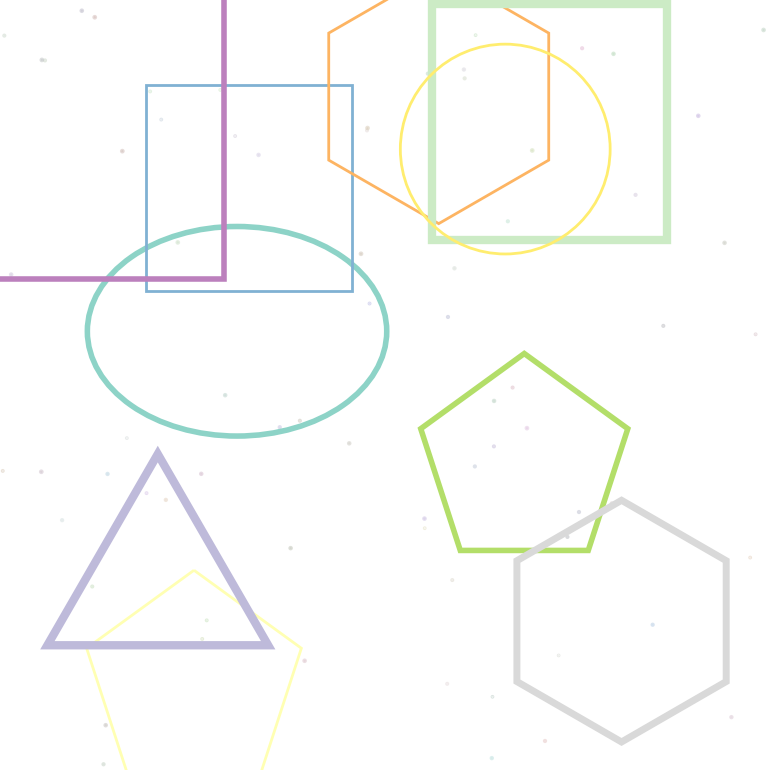[{"shape": "oval", "thickness": 2, "radius": 0.97, "center": [0.308, 0.57]}, {"shape": "pentagon", "thickness": 1, "radius": 0.73, "center": [0.252, 0.113]}, {"shape": "triangle", "thickness": 3, "radius": 0.83, "center": [0.205, 0.245]}, {"shape": "square", "thickness": 1, "radius": 0.67, "center": [0.323, 0.756]}, {"shape": "hexagon", "thickness": 1, "radius": 0.82, "center": [0.57, 0.875]}, {"shape": "pentagon", "thickness": 2, "radius": 0.71, "center": [0.681, 0.4]}, {"shape": "hexagon", "thickness": 2.5, "radius": 0.78, "center": [0.807, 0.193]}, {"shape": "square", "thickness": 2, "radius": 0.95, "center": [0.102, 0.826]}, {"shape": "square", "thickness": 3, "radius": 0.77, "center": [0.713, 0.842]}, {"shape": "circle", "thickness": 1, "radius": 0.68, "center": [0.656, 0.806]}]